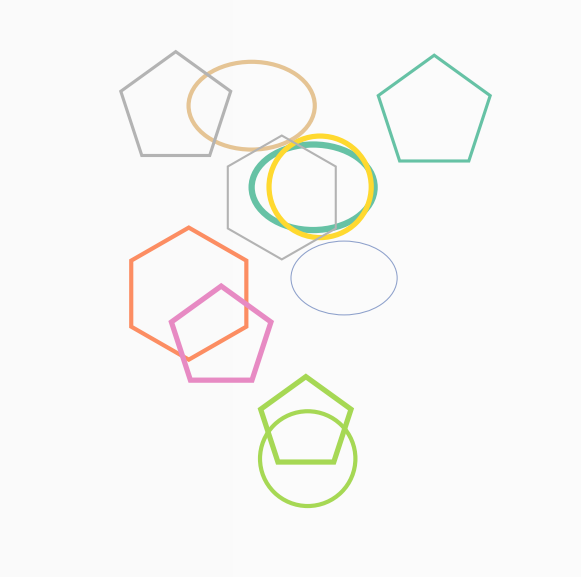[{"shape": "oval", "thickness": 3, "radius": 0.53, "center": [0.539, 0.675]}, {"shape": "pentagon", "thickness": 1.5, "radius": 0.51, "center": [0.747, 0.802]}, {"shape": "hexagon", "thickness": 2, "radius": 0.57, "center": [0.325, 0.491]}, {"shape": "oval", "thickness": 0.5, "radius": 0.46, "center": [0.592, 0.518]}, {"shape": "pentagon", "thickness": 2.5, "radius": 0.45, "center": [0.381, 0.414]}, {"shape": "circle", "thickness": 2, "radius": 0.41, "center": [0.529, 0.205]}, {"shape": "pentagon", "thickness": 2.5, "radius": 0.41, "center": [0.526, 0.265]}, {"shape": "circle", "thickness": 2.5, "radius": 0.44, "center": [0.551, 0.676]}, {"shape": "oval", "thickness": 2, "radius": 0.54, "center": [0.433, 0.816]}, {"shape": "hexagon", "thickness": 1, "radius": 0.54, "center": [0.485, 0.657]}, {"shape": "pentagon", "thickness": 1.5, "radius": 0.5, "center": [0.302, 0.81]}]